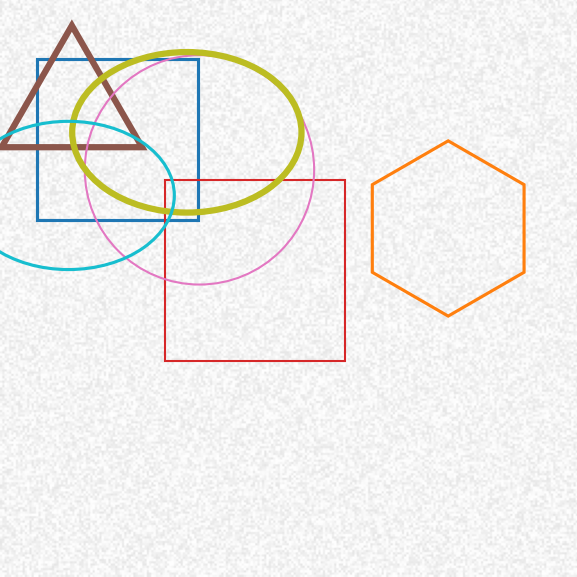[{"shape": "square", "thickness": 1.5, "radius": 0.7, "center": [0.203, 0.757]}, {"shape": "hexagon", "thickness": 1.5, "radius": 0.76, "center": [0.776, 0.604]}, {"shape": "square", "thickness": 1, "radius": 0.78, "center": [0.441, 0.531]}, {"shape": "triangle", "thickness": 3, "radius": 0.7, "center": [0.124, 0.814]}, {"shape": "circle", "thickness": 1, "radius": 0.99, "center": [0.345, 0.705]}, {"shape": "oval", "thickness": 3, "radius": 0.99, "center": [0.324, 0.77]}, {"shape": "oval", "thickness": 1.5, "radius": 0.92, "center": [0.119, 0.661]}]